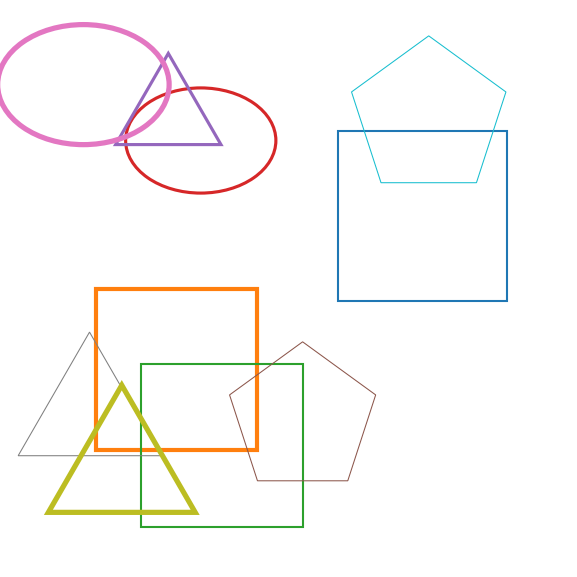[{"shape": "square", "thickness": 1, "radius": 0.73, "center": [0.731, 0.625]}, {"shape": "square", "thickness": 2, "radius": 0.69, "center": [0.306, 0.36]}, {"shape": "square", "thickness": 1, "radius": 0.7, "center": [0.384, 0.228]}, {"shape": "oval", "thickness": 1.5, "radius": 0.65, "center": [0.348, 0.756]}, {"shape": "triangle", "thickness": 1.5, "radius": 0.53, "center": [0.291, 0.801]}, {"shape": "pentagon", "thickness": 0.5, "radius": 0.67, "center": [0.524, 0.274]}, {"shape": "oval", "thickness": 2.5, "radius": 0.74, "center": [0.144, 0.853]}, {"shape": "triangle", "thickness": 0.5, "radius": 0.71, "center": [0.155, 0.281]}, {"shape": "triangle", "thickness": 2.5, "radius": 0.73, "center": [0.211, 0.185]}, {"shape": "pentagon", "thickness": 0.5, "radius": 0.7, "center": [0.742, 0.796]}]